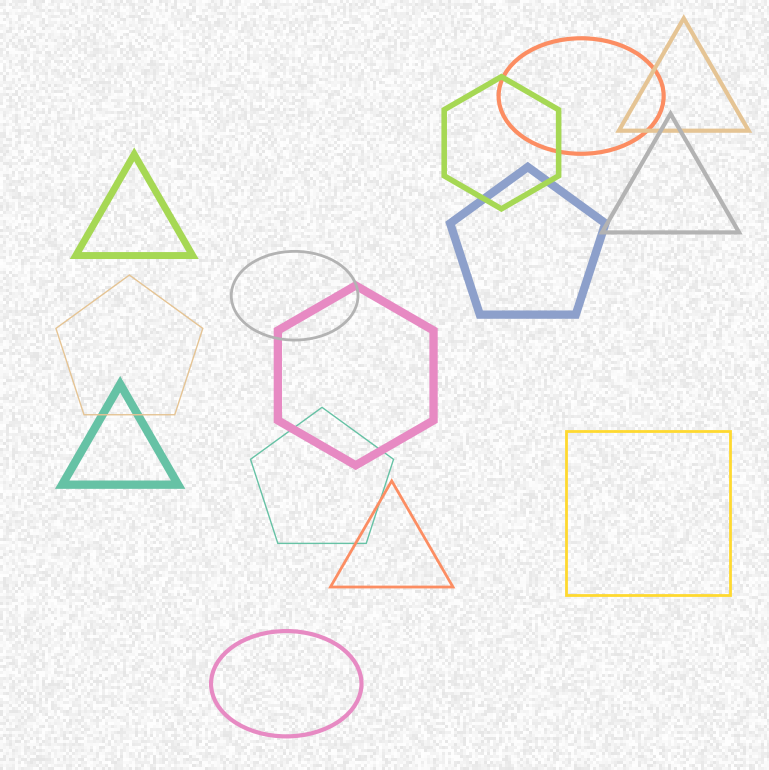[{"shape": "triangle", "thickness": 3, "radius": 0.43, "center": [0.156, 0.414]}, {"shape": "pentagon", "thickness": 0.5, "radius": 0.49, "center": [0.418, 0.373]}, {"shape": "triangle", "thickness": 1, "radius": 0.46, "center": [0.509, 0.284]}, {"shape": "oval", "thickness": 1.5, "radius": 0.54, "center": [0.755, 0.875]}, {"shape": "pentagon", "thickness": 3, "radius": 0.53, "center": [0.685, 0.677]}, {"shape": "hexagon", "thickness": 3, "radius": 0.58, "center": [0.462, 0.512]}, {"shape": "oval", "thickness": 1.5, "radius": 0.49, "center": [0.372, 0.112]}, {"shape": "triangle", "thickness": 2.5, "radius": 0.44, "center": [0.174, 0.712]}, {"shape": "hexagon", "thickness": 2, "radius": 0.43, "center": [0.651, 0.815]}, {"shape": "square", "thickness": 1, "radius": 0.53, "center": [0.841, 0.334]}, {"shape": "pentagon", "thickness": 0.5, "radius": 0.5, "center": [0.168, 0.542]}, {"shape": "triangle", "thickness": 1.5, "radius": 0.49, "center": [0.888, 0.879]}, {"shape": "triangle", "thickness": 1.5, "radius": 0.51, "center": [0.871, 0.75]}, {"shape": "oval", "thickness": 1, "radius": 0.41, "center": [0.383, 0.616]}]